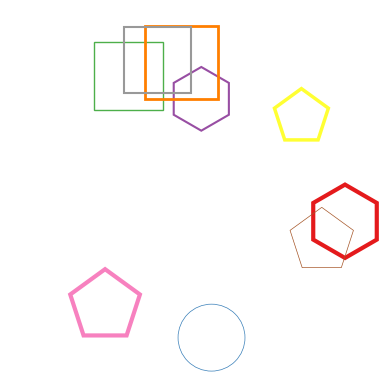[{"shape": "hexagon", "thickness": 3, "radius": 0.48, "center": [0.896, 0.425]}, {"shape": "circle", "thickness": 0.5, "radius": 0.43, "center": [0.549, 0.123]}, {"shape": "square", "thickness": 1, "radius": 0.45, "center": [0.334, 0.803]}, {"shape": "hexagon", "thickness": 1.5, "radius": 0.41, "center": [0.523, 0.743]}, {"shape": "square", "thickness": 2, "radius": 0.47, "center": [0.472, 0.838]}, {"shape": "pentagon", "thickness": 2.5, "radius": 0.37, "center": [0.783, 0.696]}, {"shape": "pentagon", "thickness": 0.5, "radius": 0.43, "center": [0.836, 0.375]}, {"shape": "pentagon", "thickness": 3, "radius": 0.48, "center": [0.273, 0.206]}, {"shape": "square", "thickness": 1.5, "radius": 0.43, "center": [0.409, 0.844]}]